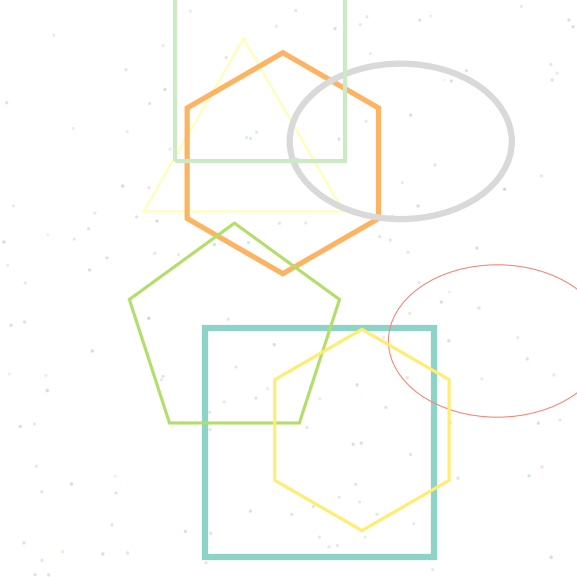[{"shape": "square", "thickness": 3, "radius": 0.99, "center": [0.553, 0.232]}, {"shape": "triangle", "thickness": 1, "radius": 1.0, "center": [0.422, 0.733]}, {"shape": "oval", "thickness": 0.5, "radius": 0.94, "center": [0.861, 0.409]}, {"shape": "hexagon", "thickness": 2.5, "radius": 0.96, "center": [0.49, 0.717]}, {"shape": "pentagon", "thickness": 1.5, "radius": 0.96, "center": [0.406, 0.421]}, {"shape": "oval", "thickness": 3, "radius": 0.96, "center": [0.694, 0.754]}, {"shape": "square", "thickness": 2, "radius": 0.73, "center": [0.45, 0.867]}, {"shape": "hexagon", "thickness": 1.5, "radius": 0.87, "center": [0.627, 0.255]}]